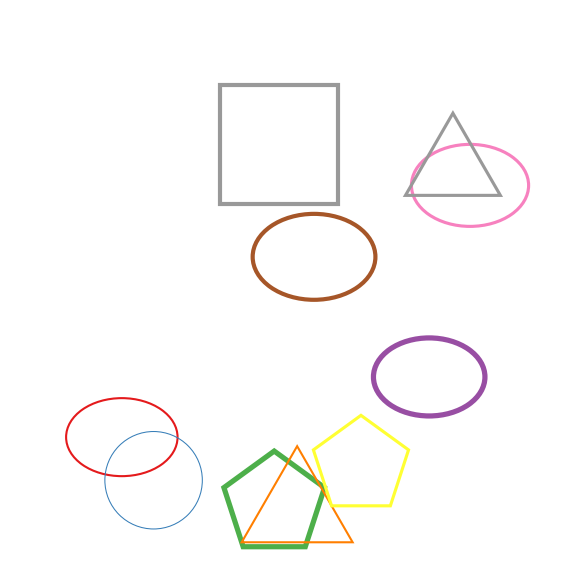[{"shape": "oval", "thickness": 1, "radius": 0.48, "center": [0.211, 0.242]}, {"shape": "circle", "thickness": 0.5, "radius": 0.42, "center": [0.266, 0.168]}, {"shape": "pentagon", "thickness": 2.5, "radius": 0.46, "center": [0.475, 0.126]}, {"shape": "oval", "thickness": 2.5, "radius": 0.48, "center": [0.743, 0.346]}, {"shape": "triangle", "thickness": 1, "radius": 0.55, "center": [0.515, 0.116]}, {"shape": "pentagon", "thickness": 1.5, "radius": 0.43, "center": [0.625, 0.193]}, {"shape": "oval", "thickness": 2, "radius": 0.53, "center": [0.544, 0.554]}, {"shape": "oval", "thickness": 1.5, "radius": 0.51, "center": [0.814, 0.678]}, {"shape": "triangle", "thickness": 1.5, "radius": 0.47, "center": [0.784, 0.708]}, {"shape": "square", "thickness": 2, "radius": 0.51, "center": [0.484, 0.749]}]